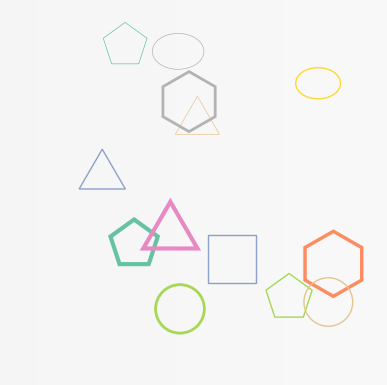[{"shape": "pentagon", "thickness": 0.5, "radius": 0.3, "center": [0.323, 0.882]}, {"shape": "pentagon", "thickness": 3, "radius": 0.32, "center": [0.346, 0.366]}, {"shape": "hexagon", "thickness": 2.5, "radius": 0.42, "center": [0.86, 0.315]}, {"shape": "square", "thickness": 1, "radius": 0.31, "center": [0.598, 0.328]}, {"shape": "triangle", "thickness": 1, "radius": 0.34, "center": [0.264, 0.544]}, {"shape": "triangle", "thickness": 3, "radius": 0.4, "center": [0.44, 0.395]}, {"shape": "circle", "thickness": 2, "radius": 0.31, "center": [0.464, 0.198]}, {"shape": "pentagon", "thickness": 1, "radius": 0.31, "center": [0.746, 0.227]}, {"shape": "oval", "thickness": 1, "radius": 0.29, "center": [0.821, 0.784]}, {"shape": "triangle", "thickness": 0.5, "radius": 0.33, "center": [0.509, 0.684]}, {"shape": "circle", "thickness": 1, "radius": 0.31, "center": [0.847, 0.216]}, {"shape": "hexagon", "thickness": 2, "radius": 0.39, "center": [0.488, 0.736]}, {"shape": "oval", "thickness": 0.5, "radius": 0.33, "center": [0.46, 0.867]}]